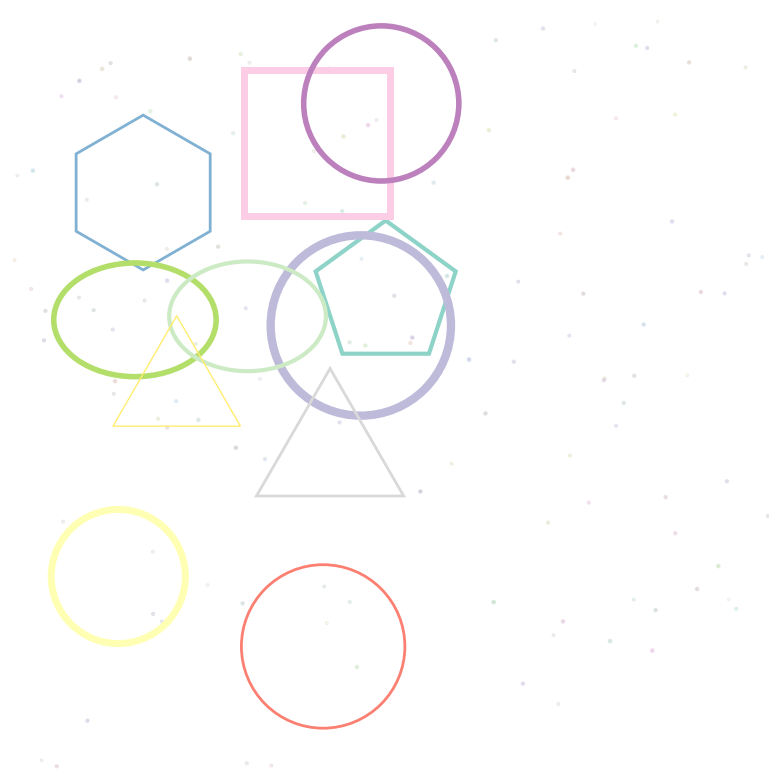[{"shape": "pentagon", "thickness": 1.5, "radius": 0.48, "center": [0.501, 0.618]}, {"shape": "circle", "thickness": 2.5, "radius": 0.44, "center": [0.154, 0.251]}, {"shape": "circle", "thickness": 3, "radius": 0.59, "center": [0.469, 0.577]}, {"shape": "circle", "thickness": 1, "radius": 0.53, "center": [0.42, 0.16]}, {"shape": "hexagon", "thickness": 1, "radius": 0.5, "center": [0.186, 0.75]}, {"shape": "oval", "thickness": 2, "radius": 0.53, "center": [0.175, 0.585]}, {"shape": "square", "thickness": 2.5, "radius": 0.47, "center": [0.411, 0.815]}, {"shape": "triangle", "thickness": 1, "radius": 0.55, "center": [0.429, 0.411]}, {"shape": "circle", "thickness": 2, "radius": 0.5, "center": [0.495, 0.866]}, {"shape": "oval", "thickness": 1.5, "radius": 0.51, "center": [0.321, 0.589]}, {"shape": "triangle", "thickness": 0.5, "radius": 0.48, "center": [0.229, 0.494]}]